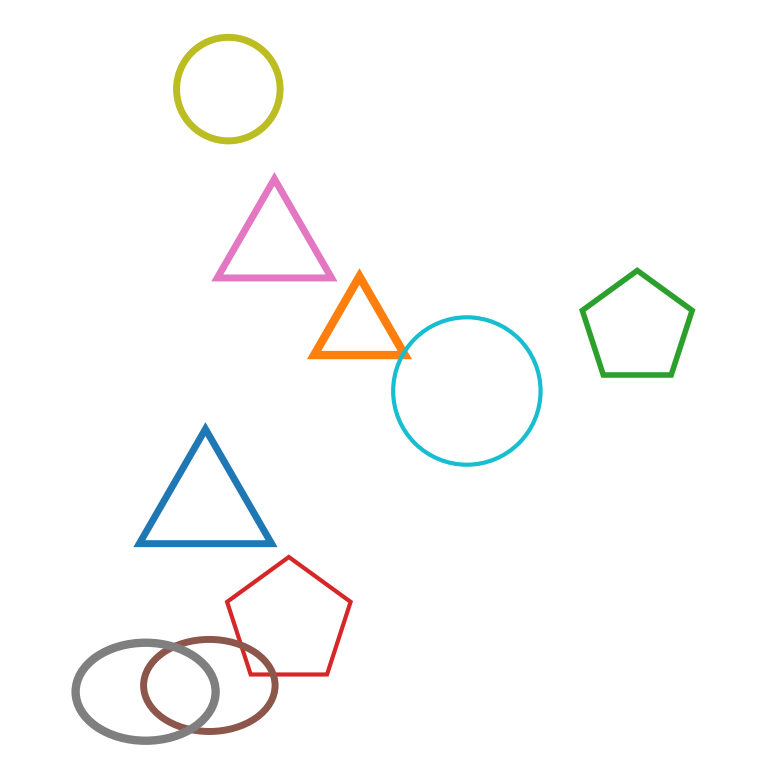[{"shape": "triangle", "thickness": 2.5, "radius": 0.5, "center": [0.267, 0.344]}, {"shape": "triangle", "thickness": 3, "radius": 0.34, "center": [0.467, 0.573]}, {"shape": "pentagon", "thickness": 2, "radius": 0.37, "center": [0.828, 0.574]}, {"shape": "pentagon", "thickness": 1.5, "radius": 0.42, "center": [0.375, 0.192]}, {"shape": "oval", "thickness": 2.5, "radius": 0.43, "center": [0.272, 0.11]}, {"shape": "triangle", "thickness": 2.5, "radius": 0.43, "center": [0.356, 0.682]}, {"shape": "oval", "thickness": 3, "radius": 0.45, "center": [0.189, 0.102]}, {"shape": "circle", "thickness": 2.5, "radius": 0.34, "center": [0.297, 0.884]}, {"shape": "circle", "thickness": 1.5, "radius": 0.48, "center": [0.606, 0.492]}]